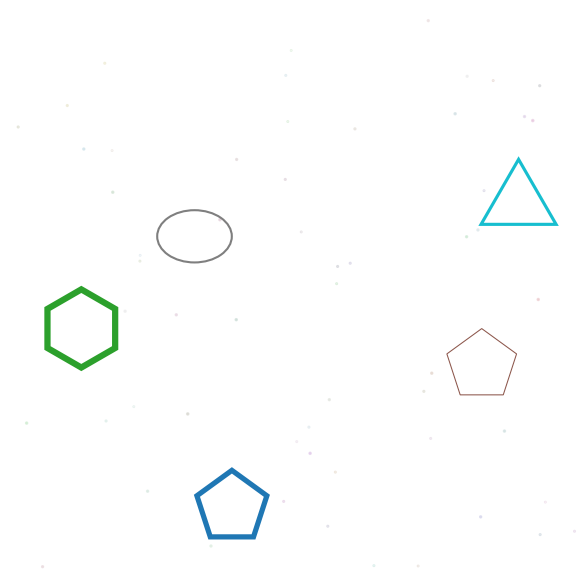[{"shape": "pentagon", "thickness": 2.5, "radius": 0.32, "center": [0.402, 0.121]}, {"shape": "hexagon", "thickness": 3, "radius": 0.34, "center": [0.141, 0.43]}, {"shape": "pentagon", "thickness": 0.5, "radius": 0.32, "center": [0.834, 0.367]}, {"shape": "oval", "thickness": 1, "radius": 0.32, "center": [0.337, 0.59]}, {"shape": "triangle", "thickness": 1.5, "radius": 0.38, "center": [0.898, 0.648]}]